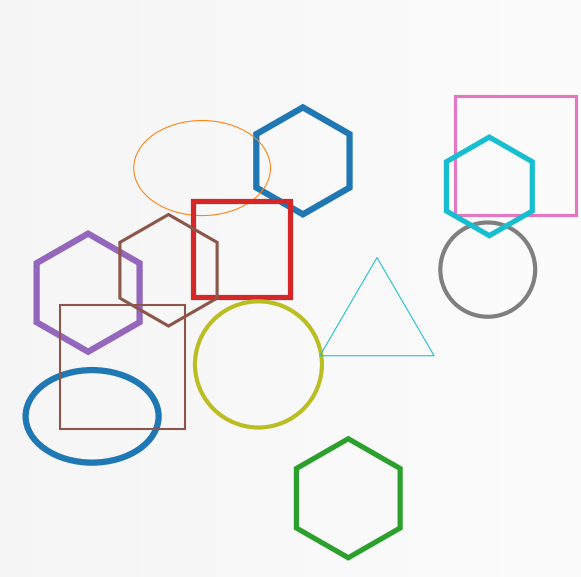[{"shape": "oval", "thickness": 3, "radius": 0.57, "center": [0.158, 0.278]}, {"shape": "hexagon", "thickness": 3, "radius": 0.46, "center": [0.521, 0.721]}, {"shape": "oval", "thickness": 0.5, "radius": 0.59, "center": [0.348, 0.708]}, {"shape": "hexagon", "thickness": 2.5, "radius": 0.52, "center": [0.599, 0.136]}, {"shape": "square", "thickness": 2.5, "radius": 0.42, "center": [0.416, 0.568]}, {"shape": "hexagon", "thickness": 3, "radius": 0.51, "center": [0.152, 0.492]}, {"shape": "square", "thickness": 1, "radius": 0.54, "center": [0.211, 0.364]}, {"shape": "hexagon", "thickness": 1.5, "radius": 0.48, "center": [0.29, 0.531]}, {"shape": "square", "thickness": 1.5, "radius": 0.52, "center": [0.887, 0.73]}, {"shape": "circle", "thickness": 2, "radius": 0.41, "center": [0.839, 0.532]}, {"shape": "circle", "thickness": 2, "radius": 0.55, "center": [0.445, 0.368]}, {"shape": "triangle", "thickness": 0.5, "radius": 0.57, "center": [0.649, 0.44]}, {"shape": "hexagon", "thickness": 2.5, "radius": 0.43, "center": [0.842, 0.676]}]